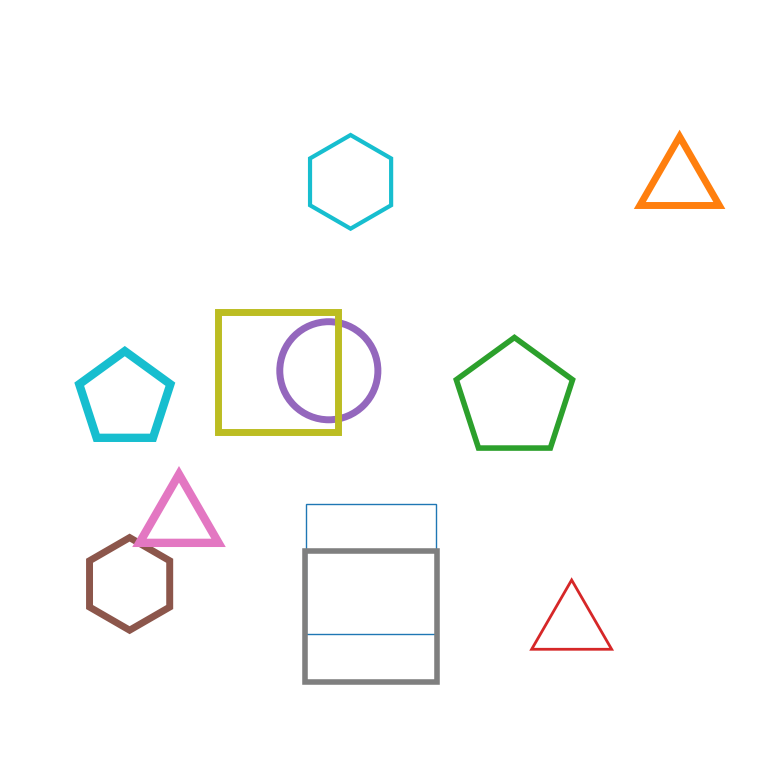[{"shape": "square", "thickness": 0.5, "radius": 0.42, "center": [0.482, 0.261]}, {"shape": "triangle", "thickness": 2.5, "radius": 0.3, "center": [0.883, 0.763]}, {"shape": "pentagon", "thickness": 2, "radius": 0.4, "center": [0.668, 0.482]}, {"shape": "triangle", "thickness": 1, "radius": 0.3, "center": [0.742, 0.187]}, {"shape": "circle", "thickness": 2.5, "radius": 0.32, "center": [0.427, 0.519]}, {"shape": "hexagon", "thickness": 2.5, "radius": 0.3, "center": [0.168, 0.242]}, {"shape": "triangle", "thickness": 3, "radius": 0.3, "center": [0.232, 0.325]}, {"shape": "square", "thickness": 2, "radius": 0.43, "center": [0.482, 0.2]}, {"shape": "square", "thickness": 2.5, "radius": 0.39, "center": [0.361, 0.517]}, {"shape": "pentagon", "thickness": 3, "radius": 0.31, "center": [0.162, 0.482]}, {"shape": "hexagon", "thickness": 1.5, "radius": 0.3, "center": [0.455, 0.764]}]